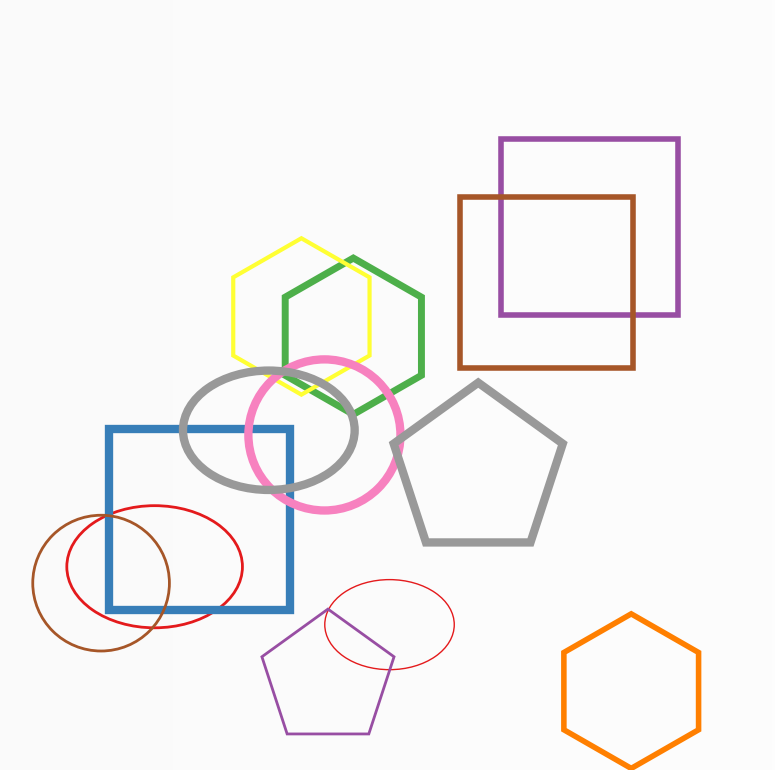[{"shape": "oval", "thickness": 0.5, "radius": 0.42, "center": [0.503, 0.189]}, {"shape": "oval", "thickness": 1, "radius": 0.57, "center": [0.2, 0.264]}, {"shape": "square", "thickness": 3, "radius": 0.59, "center": [0.258, 0.325]}, {"shape": "hexagon", "thickness": 2.5, "radius": 0.51, "center": [0.456, 0.563]}, {"shape": "square", "thickness": 2, "radius": 0.57, "center": [0.761, 0.705]}, {"shape": "pentagon", "thickness": 1, "radius": 0.45, "center": [0.423, 0.119]}, {"shape": "hexagon", "thickness": 2, "radius": 0.5, "center": [0.814, 0.102]}, {"shape": "hexagon", "thickness": 1.5, "radius": 0.51, "center": [0.389, 0.589]}, {"shape": "square", "thickness": 2, "radius": 0.56, "center": [0.705, 0.633]}, {"shape": "circle", "thickness": 1, "radius": 0.44, "center": [0.13, 0.243]}, {"shape": "circle", "thickness": 3, "radius": 0.49, "center": [0.419, 0.435]}, {"shape": "oval", "thickness": 3, "radius": 0.55, "center": [0.347, 0.441]}, {"shape": "pentagon", "thickness": 3, "radius": 0.57, "center": [0.617, 0.388]}]